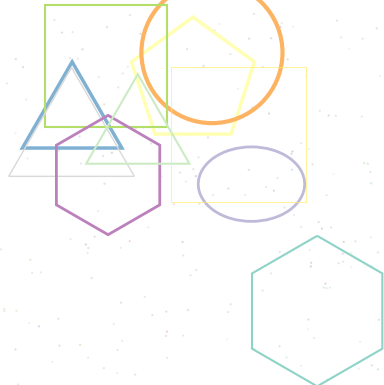[{"shape": "hexagon", "thickness": 1.5, "radius": 0.98, "center": [0.824, 0.192]}, {"shape": "pentagon", "thickness": 2.5, "radius": 0.84, "center": [0.501, 0.788]}, {"shape": "oval", "thickness": 2, "radius": 0.69, "center": [0.653, 0.522]}, {"shape": "triangle", "thickness": 2.5, "radius": 0.75, "center": [0.187, 0.69]}, {"shape": "circle", "thickness": 3, "radius": 0.92, "center": [0.551, 0.863]}, {"shape": "square", "thickness": 1.5, "radius": 0.8, "center": [0.275, 0.829]}, {"shape": "triangle", "thickness": 1, "radius": 0.94, "center": [0.186, 0.636]}, {"shape": "hexagon", "thickness": 2, "radius": 0.77, "center": [0.281, 0.545]}, {"shape": "triangle", "thickness": 1.5, "radius": 0.77, "center": [0.358, 0.652]}, {"shape": "square", "thickness": 0.5, "radius": 0.88, "center": [0.621, 0.65]}]